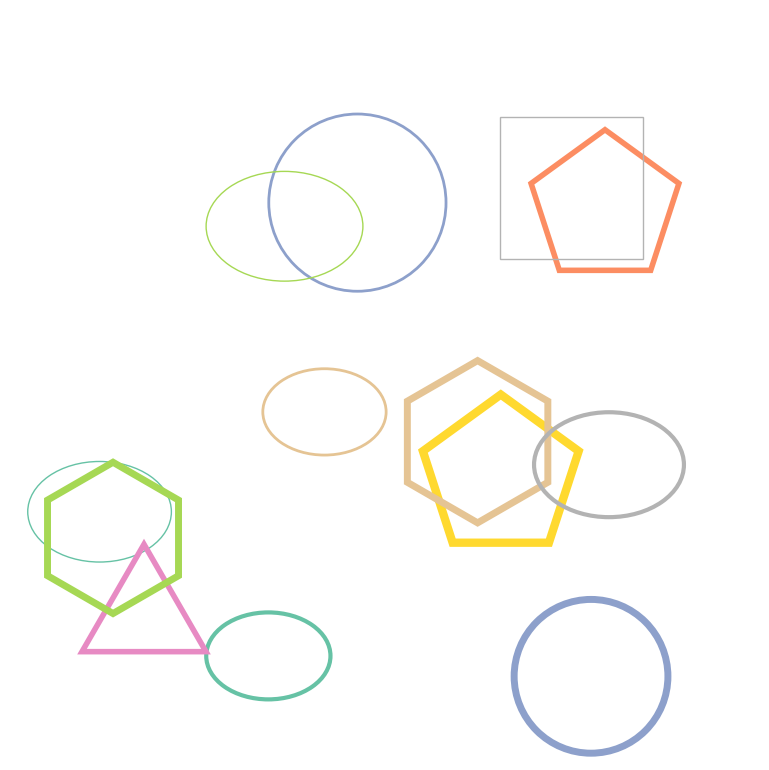[{"shape": "oval", "thickness": 1.5, "radius": 0.4, "center": [0.349, 0.148]}, {"shape": "oval", "thickness": 0.5, "radius": 0.47, "center": [0.129, 0.335]}, {"shape": "pentagon", "thickness": 2, "radius": 0.5, "center": [0.786, 0.731]}, {"shape": "circle", "thickness": 1, "radius": 0.58, "center": [0.464, 0.737]}, {"shape": "circle", "thickness": 2.5, "radius": 0.5, "center": [0.768, 0.122]}, {"shape": "triangle", "thickness": 2, "radius": 0.46, "center": [0.187, 0.2]}, {"shape": "oval", "thickness": 0.5, "radius": 0.51, "center": [0.369, 0.706]}, {"shape": "hexagon", "thickness": 2.5, "radius": 0.49, "center": [0.147, 0.301]}, {"shape": "pentagon", "thickness": 3, "radius": 0.53, "center": [0.65, 0.381]}, {"shape": "oval", "thickness": 1, "radius": 0.4, "center": [0.421, 0.465]}, {"shape": "hexagon", "thickness": 2.5, "radius": 0.53, "center": [0.62, 0.426]}, {"shape": "square", "thickness": 0.5, "radius": 0.46, "center": [0.742, 0.756]}, {"shape": "oval", "thickness": 1.5, "radius": 0.49, "center": [0.791, 0.397]}]